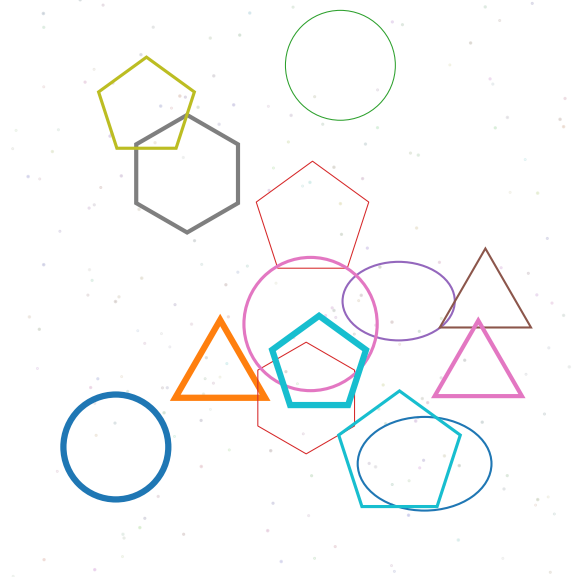[{"shape": "circle", "thickness": 3, "radius": 0.45, "center": [0.201, 0.225]}, {"shape": "oval", "thickness": 1, "radius": 0.58, "center": [0.735, 0.196]}, {"shape": "triangle", "thickness": 3, "radius": 0.45, "center": [0.381, 0.355]}, {"shape": "circle", "thickness": 0.5, "radius": 0.48, "center": [0.589, 0.886]}, {"shape": "hexagon", "thickness": 0.5, "radius": 0.48, "center": [0.53, 0.31]}, {"shape": "pentagon", "thickness": 0.5, "radius": 0.51, "center": [0.541, 0.618]}, {"shape": "oval", "thickness": 1, "radius": 0.49, "center": [0.69, 0.478]}, {"shape": "triangle", "thickness": 1, "radius": 0.46, "center": [0.841, 0.478]}, {"shape": "triangle", "thickness": 2, "radius": 0.44, "center": [0.828, 0.357]}, {"shape": "circle", "thickness": 1.5, "radius": 0.58, "center": [0.538, 0.438]}, {"shape": "hexagon", "thickness": 2, "radius": 0.51, "center": [0.324, 0.698]}, {"shape": "pentagon", "thickness": 1.5, "radius": 0.44, "center": [0.254, 0.813]}, {"shape": "pentagon", "thickness": 1.5, "radius": 0.55, "center": [0.692, 0.212]}, {"shape": "pentagon", "thickness": 3, "radius": 0.43, "center": [0.553, 0.367]}]